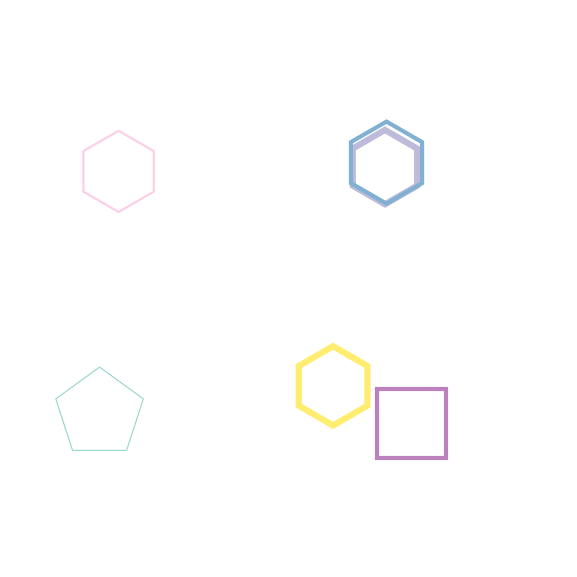[{"shape": "pentagon", "thickness": 0.5, "radius": 0.4, "center": [0.172, 0.284]}, {"shape": "hexagon", "thickness": 3, "radius": 0.32, "center": [0.667, 0.71]}, {"shape": "hexagon", "thickness": 2, "radius": 0.36, "center": [0.669, 0.718]}, {"shape": "hexagon", "thickness": 1, "radius": 0.35, "center": [0.205, 0.702]}, {"shape": "square", "thickness": 2, "radius": 0.3, "center": [0.712, 0.266]}, {"shape": "hexagon", "thickness": 3, "radius": 0.34, "center": [0.577, 0.331]}]